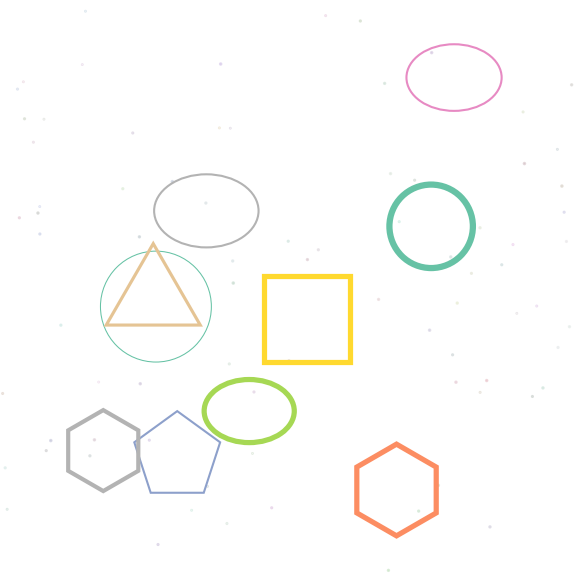[{"shape": "circle", "thickness": 3, "radius": 0.36, "center": [0.747, 0.607]}, {"shape": "circle", "thickness": 0.5, "radius": 0.48, "center": [0.27, 0.468]}, {"shape": "hexagon", "thickness": 2.5, "radius": 0.4, "center": [0.687, 0.151]}, {"shape": "pentagon", "thickness": 1, "radius": 0.39, "center": [0.307, 0.209]}, {"shape": "oval", "thickness": 1, "radius": 0.41, "center": [0.786, 0.865]}, {"shape": "oval", "thickness": 2.5, "radius": 0.39, "center": [0.432, 0.287]}, {"shape": "square", "thickness": 2.5, "radius": 0.37, "center": [0.531, 0.446]}, {"shape": "triangle", "thickness": 1.5, "radius": 0.47, "center": [0.265, 0.483]}, {"shape": "oval", "thickness": 1, "radius": 0.45, "center": [0.357, 0.634]}, {"shape": "hexagon", "thickness": 2, "radius": 0.35, "center": [0.179, 0.219]}]